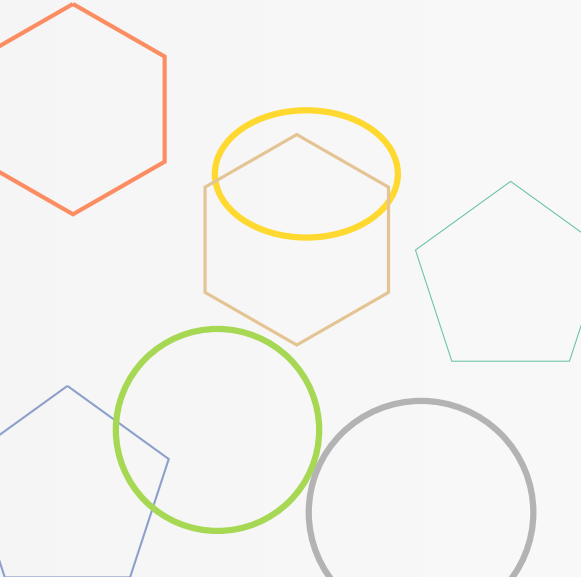[{"shape": "pentagon", "thickness": 0.5, "radius": 0.86, "center": [0.879, 0.513]}, {"shape": "hexagon", "thickness": 2, "radius": 0.91, "center": [0.126, 0.81]}, {"shape": "pentagon", "thickness": 1, "radius": 0.92, "center": [0.116, 0.148]}, {"shape": "circle", "thickness": 3, "radius": 0.87, "center": [0.374, 0.255]}, {"shape": "oval", "thickness": 3, "radius": 0.79, "center": [0.527, 0.698]}, {"shape": "hexagon", "thickness": 1.5, "radius": 0.91, "center": [0.511, 0.584]}, {"shape": "circle", "thickness": 3, "radius": 0.97, "center": [0.724, 0.112]}]